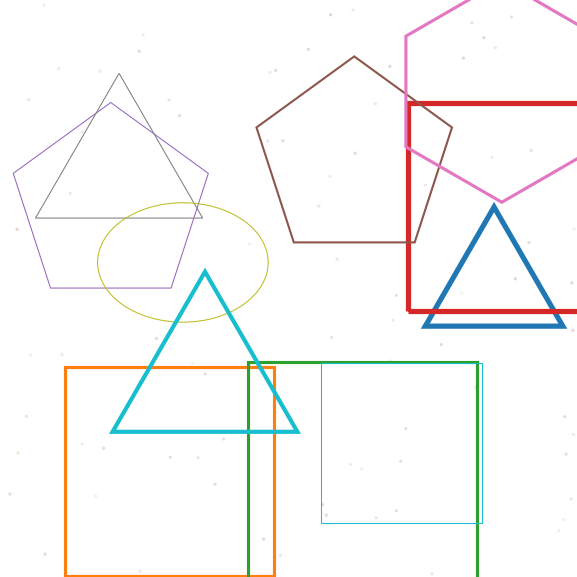[{"shape": "triangle", "thickness": 2.5, "radius": 0.69, "center": [0.856, 0.503]}, {"shape": "square", "thickness": 1.5, "radius": 0.9, "center": [0.293, 0.183]}, {"shape": "square", "thickness": 1.5, "radius": 0.99, "center": [0.628, 0.174]}, {"shape": "square", "thickness": 2.5, "radius": 0.9, "center": [0.886, 0.641]}, {"shape": "pentagon", "thickness": 0.5, "radius": 0.89, "center": [0.192, 0.644]}, {"shape": "pentagon", "thickness": 1, "radius": 0.89, "center": [0.613, 0.723]}, {"shape": "hexagon", "thickness": 1.5, "radius": 0.96, "center": [0.869, 0.841]}, {"shape": "triangle", "thickness": 0.5, "radius": 0.84, "center": [0.206, 0.705]}, {"shape": "oval", "thickness": 0.5, "radius": 0.74, "center": [0.317, 0.545]}, {"shape": "triangle", "thickness": 2, "radius": 0.92, "center": [0.355, 0.344]}, {"shape": "square", "thickness": 0.5, "radius": 0.7, "center": [0.695, 0.232]}]